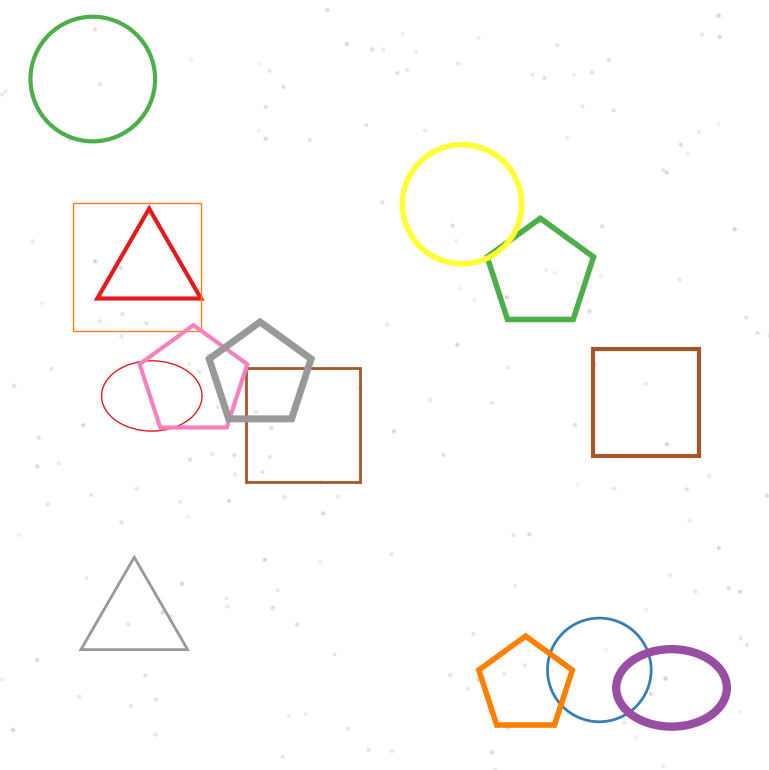[{"shape": "triangle", "thickness": 1.5, "radius": 0.39, "center": [0.194, 0.651]}, {"shape": "oval", "thickness": 0.5, "radius": 0.33, "center": [0.197, 0.486]}, {"shape": "circle", "thickness": 1, "radius": 0.34, "center": [0.778, 0.13]}, {"shape": "pentagon", "thickness": 2, "radius": 0.36, "center": [0.702, 0.644]}, {"shape": "circle", "thickness": 1.5, "radius": 0.4, "center": [0.121, 0.897]}, {"shape": "oval", "thickness": 3, "radius": 0.36, "center": [0.872, 0.107]}, {"shape": "square", "thickness": 0.5, "radius": 0.42, "center": [0.178, 0.654]}, {"shape": "pentagon", "thickness": 2, "radius": 0.32, "center": [0.683, 0.11]}, {"shape": "circle", "thickness": 2, "radius": 0.39, "center": [0.6, 0.735]}, {"shape": "square", "thickness": 1.5, "radius": 0.35, "center": [0.839, 0.477]}, {"shape": "square", "thickness": 1, "radius": 0.37, "center": [0.394, 0.448]}, {"shape": "pentagon", "thickness": 1.5, "radius": 0.37, "center": [0.251, 0.504]}, {"shape": "pentagon", "thickness": 2.5, "radius": 0.35, "center": [0.338, 0.512]}, {"shape": "triangle", "thickness": 1, "radius": 0.4, "center": [0.174, 0.196]}]